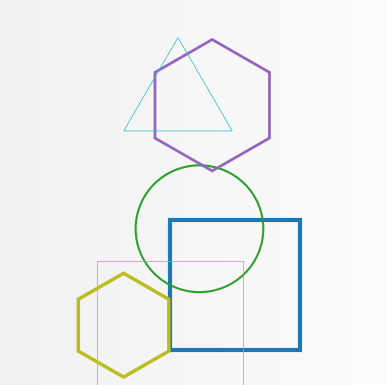[{"shape": "square", "thickness": 3, "radius": 0.84, "center": [0.607, 0.259]}, {"shape": "circle", "thickness": 1.5, "radius": 0.82, "center": [0.515, 0.406]}, {"shape": "hexagon", "thickness": 2, "radius": 0.85, "center": [0.548, 0.727]}, {"shape": "square", "thickness": 0.5, "radius": 0.94, "center": [0.44, 0.133]}, {"shape": "hexagon", "thickness": 2.5, "radius": 0.67, "center": [0.319, 0.155]}, {"shape": "triangle", "thickness": 0.5, "radius": 0.81, "center": [0.459, 0.741]}]